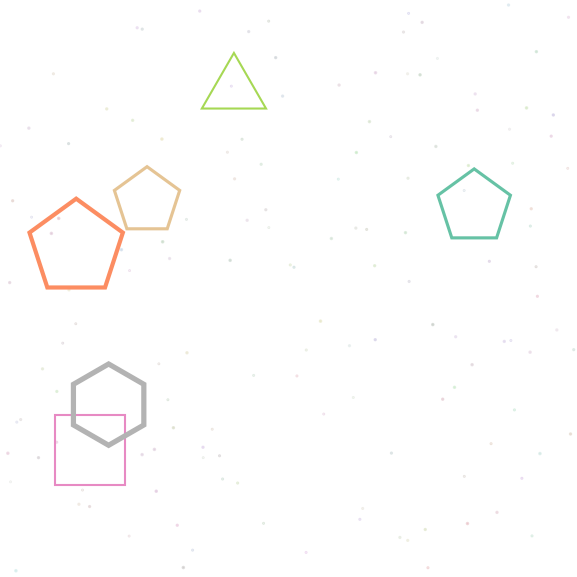[{"shape": "pentagon", "thickness": 1.5, "radius": 0.33, "center": [0.821, 0.641]}, {"shape": "pentagon", "thickness": 2, "radius": 0.42, "center": [0.132, 0.57]}, {"shape": "square", "thickness": 1, "radius": 0.3, "center": [0.155, 0.22]}, {"shape": "triangle", "thickness": 1, "radius": 0.32, "center": [0.405, 0.843]}, {"shape": "pentagon", "thickness": 1.5, "radius": 0.3, "center": [0.255, 0.651]}, {"shape": "hexagon", "thickness": 2.5, "radius": 0.35, "center": [0.188, 0.298]}]